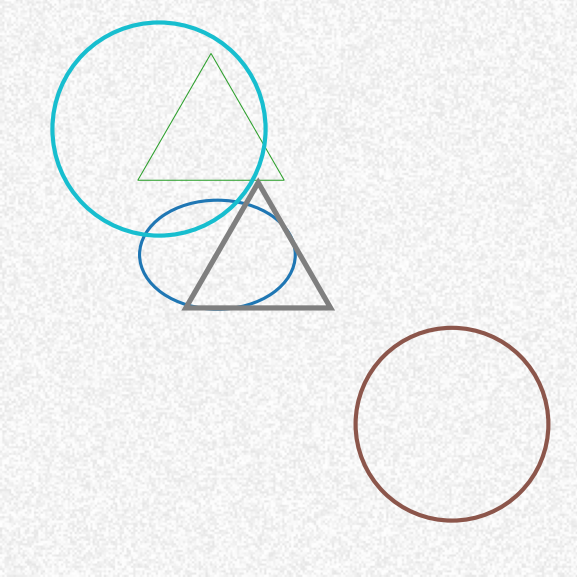[{"shape": "oval", "thickness": 1.5, "radius": 0.67, "center": [0.376, 0.558]}, {"shape": "triangle", "thickness": 0.5, "radius": 0.73, "center": [0.365, 0.76]}, {"shape": "circle", "thickness": 2, "radius": 0.83, "center": [0.783, 0.265]}, {"shape": "triangle", "thickness": 2.5, "radius": 0.72, "center": [0.447, 0.538]}, {"shape": "circle", "thickness": 2, "radius": 0.92, "center": [0.275, 0.776]}]